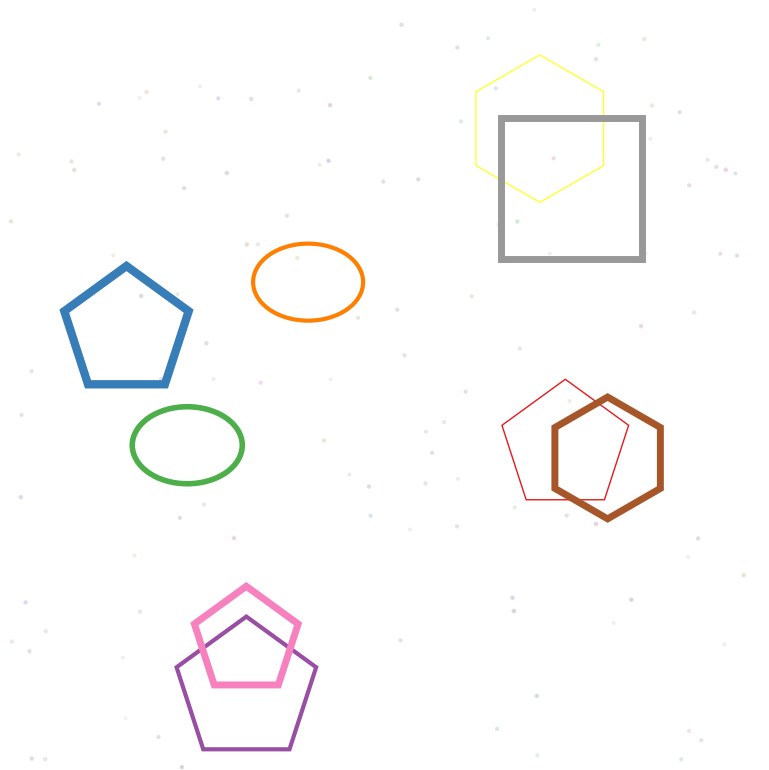[{"shape": "pentagon", "thickness": 0.5, "radius": 0.43, "center": [0.734, 0.421]}, {"shape": "pentagon", "thickness": 3, "radius": 0.42, "center": [0.164, 0.57]}, {"shape": "oval", "thickness": 2, "radius": 0.36, "center": [0.243, 0.422]}, {"shape": "pentagon", "thickness": 1.5, "radius": 0.48, "center": [0.32, 0.104]}, {"shape": "oval", "thickness": 1.5, "radius": 0.36, "center": [0.4, 0.634]}, {"shape": "hexagon", "thickness": 0.5, "radius": 0.48, "center": [0.701, 0.833]}, {"shape": "hexagon", "thickness": 2.5, "radius": 0.4, "center": [0.789, 0.405]}, {"shape": "pentagon", "thickness": 2.5, "radius": 0.35, "center": [0.32, 0.168]}, {"shape": "square", "thickness": 2.5, "radius": 0.46, "center": [0.742, 0.756]}]